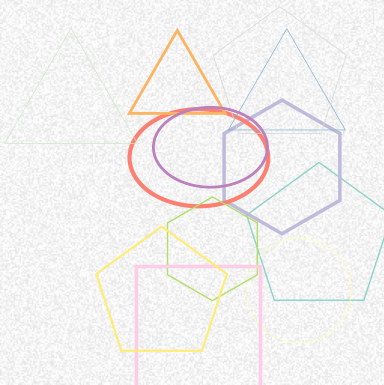[{"shape": "pentagon", "thickness": 1, "radius": 0.99, "center": [0.829, 0.38]}, {"shape": "circle", "thickness": 0.5, "radius": 0.68, "center": [0.777, 0.245]}, {"shape": "hexagon", "thickness": 2.5, "radius": 0.87, "center": [0.732, 0.566]}, {"shape": "oval", "thickness": 3, "radius": 0.9, "center": [0.517, 0.59]}, {"shape": "triangle", "thickness": 0.5, "radius": 0.88, "center": [0.745, 0.75]}, {"shape": "triangle", "thickness": 2, "radius": 0.72, "center": [0.46, 0.777]}, {"shape": "hexagon", "thickness": 1, "radius": 0.67, "center": [0.552, 0.354]}, {"shape": "square", "thickness": 2.5, "radius": 0.8, "center": [0.515, 0.148]}, {"shape": "pentagon", "thickness": 0.5, "radius": 0.91, "center": [0.727, 0.801]}, {"shape": "oval", "thickness": 2, "radius": 0.74, "center": [0.547, 0.618]}, {"shape": "triangle", "thickness": 0.5, "radius": 1.0, "center": [0.184, 0.727]}, {"shape": "pentagon", "thickness": 1.5, "radius": 0.89, "center": [0.42, 0.233]}]